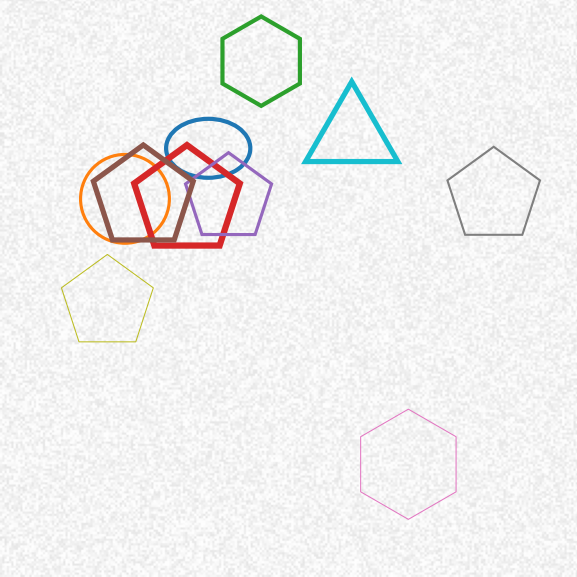[{"shape": "oval", "thickness": 2, "radius": 0.36, "center": [0.361, 0.742]}, {"shape": "circle", "thickness": 1.5, "radius": 0.38, "center": [0.216, 0.655]}, {"shape": "hexagon", "thickness": 2, "radius": 0.39, "center": [0.452, 0.893]}, {"shape": "pentagon", "thickness": 3, "radius": 0.48, "center": [0.324, 0.652]}, {"shape": "pentagon", "thickness": 1.5, "radius": 0.39, "center": [0.396, 0.656]}, {"shape": "pentagon", "thickness": 2.5, "radius": 0.45, "center": [0.248, 0.657]}, {"shape": "hexagon", "thickness": 0.5, "radius": 0.48, "center": [0.707, 0.195]}, {"shape": "pentagon", "thickness": 1, "radius": 0.42, "center": [0.855, 0.661]}, {"shape": "pentagon", "thickness": 0.5, "radius": 0.42, "center": [0.186, 0.475]}, {"shape": "triangle", "thickness": 2.5, "radius": 0.46, "center": [0.609, 0.766]}]